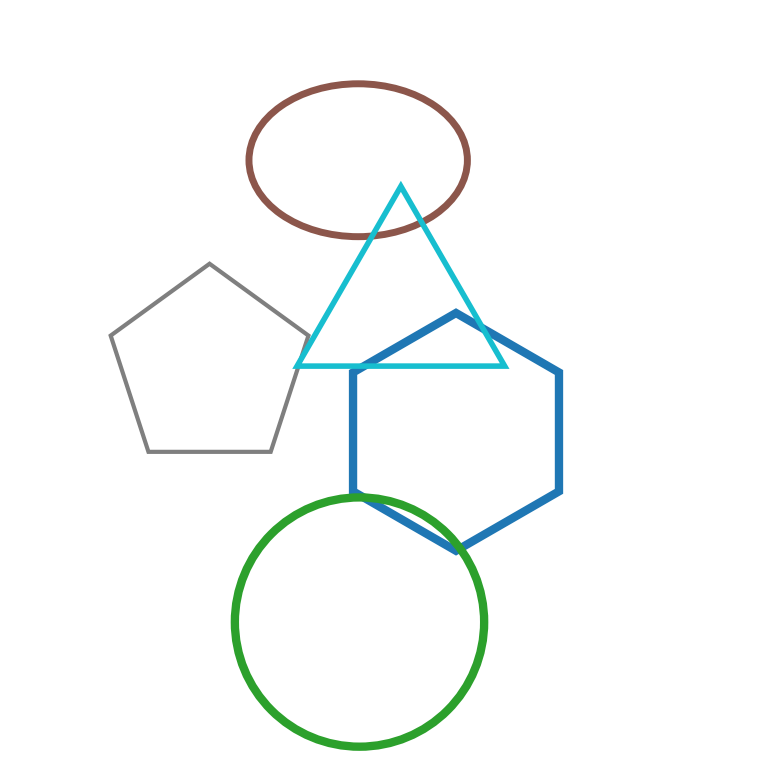[{"shape": "hexagon", "thickness": 3, "radius": 0.77, "center": [0.592, 0.439]}, {"shape": "circle", "thickness": 3, "radius": 0.81, "center": [0.467, 0.192]}, {"shape": "oval", "thickness": 2.5, "radius": 0.71, "center": [0.465, 0.792]}, {"shape": "pentagon", "thickness": 1.5, "radius": 0.68, "center": [0.272, 0.522]}, {"shape": "triangle", "thickness": 2, "radius": 0.78, "center": [0.521, 0.602]}]